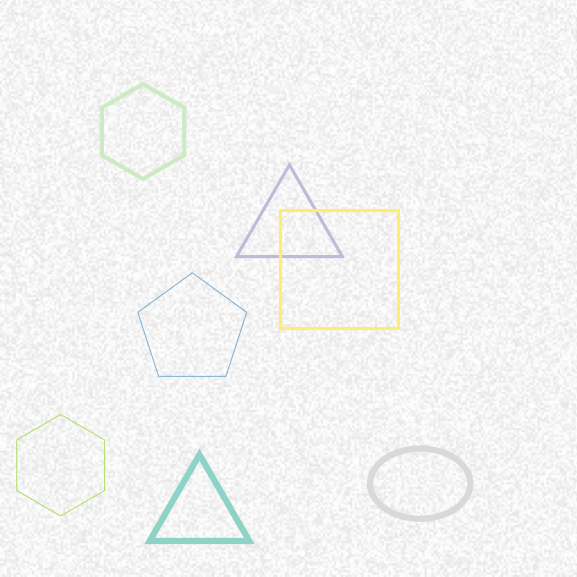[{"shape": "triangle", "thickness": 3, "radius": 0.5, "center": [0.345, 0.112]}, {"shape": "triangle", "thickness": 1.5, "radius": 0.53, "center": [0.501, 0.608]}, {"shape": "pentagon", "thickness": 0.5, "radius": 0.5, "center": [0.333, 0.428]}, {"shape": "hexagon", "thickness": 0.5, "radius": 0.44, "center": [0.105, 0.194]}, {"shape": "oval", "thickness": 3, "radius": 0.43, "center": [0.728, 0.162]}, {"shape": "hexagon", "thickness": 2, "radius": 0.41, "center": [0.248, 0.771]}, {"shape": "square", "thickness": 1.5, "radius": 0.51, "center": [0.587, 0.533]}]